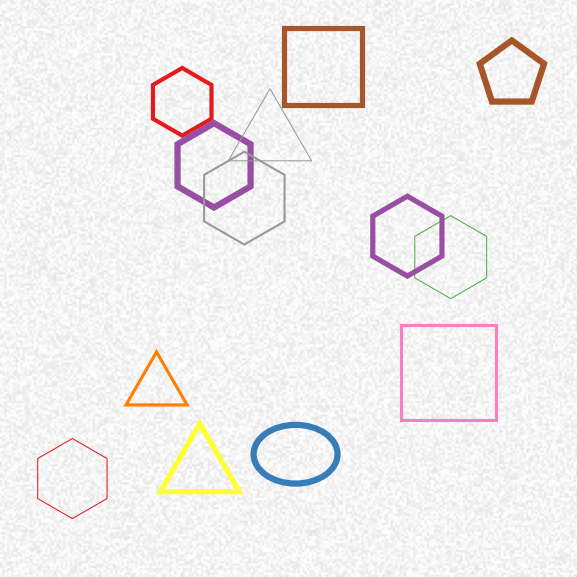[{"shape": "hexagon", "thickness": 0.5, "radius": 0.35, "center": [0.125, 0.17]}, {"shape": "hexagon", "thickness": 2, "radius": 0.29, "center": [0.316, 0.823]}, {"shape": "oval", "thickness": 3, "radius": 0.36, "center": [0.512, 0.213]}, {"shape": "hexagon", "thickness": 0.5, "radius": 0.36, "center": [0.78, 0.554]}, {"shape": "hexagon", "thickness": 3, "radius": 0.37, "center": [0.371, 0.713]}, {"shape": "hexagon", "thickness": 2.5, "radius": 0.35, "center": [0.705, 0.59]}, {"shape": "triangle", "thickness": 1.5, "radius": 0.31, "center": [0.271, 0.329]}, {"shape": "triangle", "thickness": 2.5, "radius": 0.39, "center": [0.346, 0.187]}, {"shape": "pentagon", "thickness": 3, "radius": 0.29, "center": [0.886, 0.871]}, {"shape": "square", "thickness": 2.5, "radius": 0.34, "center": [0.559, 0.884]}, {"shape": "square", "thickness": 1.5, "radius": 0.41, "center": [0.776, 0.354]}, {"shape": "hexagon", "thickness": 1, "radius": 0.4, "center": [0.423, 0.656]}, {"shape": "triangle", "thickness": 0.5, "radius": 0.42, "center": [0.468, 0.762]}]